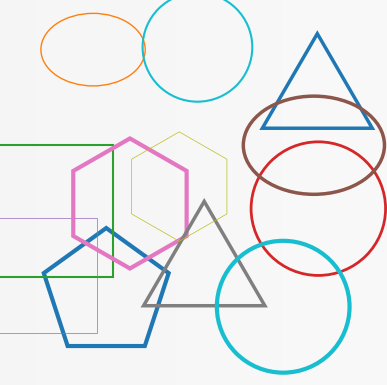[{"shape": "pentagon", "thickness": 3, "radius": 0.85, "center": [0.274, 0.238]}, {"shape": "triangle", "thickness": 2.5, "radius": 0.82, "center": [0.819, 0.749]}, {"shape": "oval", "thickness": 1, "radius": 0.67, "center": [0.24, 0.871]}, {"shape": "square", "thickness": 1.5, "radius": 0.86, "center": [0.121, 0.451]}, {"shape": "circle", "thickness": 2, "radius": 0.87, "center": [0.822, 0.458]}, {"shape": "square", "thickness": 0.5, "radius": 0.75, "center": [0.102, 0.285]}, {"shape": "oval", "thickness": 2.5, "radius": 0.91, "center": [0.81, 0.623]}, {"shape": "hexagon", "thickness": 3, "radius": 0.84, "center": [0.335, 0.472]}, {"shape": "triangle", "thickness": 2.5, "radius": 0.9, "center": [0.527, 0.296]}, {"shape": "hexagon", "thickness": 0.5, "radius": 0.71, "center": [0.463, 0.515]}, {"shape": "circle", "thickness": 1.5, "radius": 0.71, "center": [0.51, 0.877]}, {"shape": "circle", "thickness": 3, "radius": 0.86, "center": [0.731, 0.203]}]